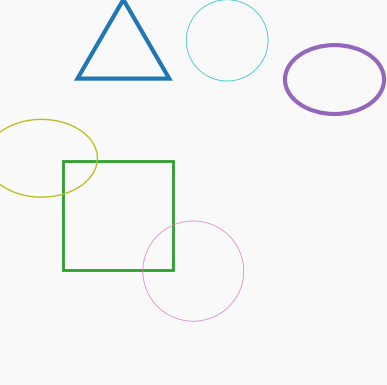[{"shape": "triangle", "thickness": 3, "radius": 0.68, "center": [0.318, 0.864]}, {"shape": "square", "thickness": 2, "radius": 0.71, "center": [0.305, 0.44]}, {"shape": "oval", "thickness": 3, "radius": 0.64, "center": [0.863, 0.793]}, {"shape": "circle", "thickness": 0.5, "radius": 0.65, "center": [0.499, 0.296]}, {"shape": "oval", "thickness": 1, "radius": 0.72, "center": [0.107, 0.589]}, {"shape": "circle", "thickness": 0.5, "radius": 0.53, "center": [0.586, 0.895]}]